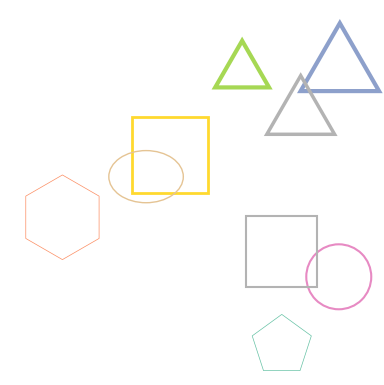[{"shape": "pentagon", "thickness": 0.5, "radius": 0.4, "center": [0.732, 0.103]}, {"shape": "hexagon", "thickness": 0.5, "radius": 0.55, "center": [0.162, 0.436]}, {"shape": "triangle", "thickness": 3, "radius": 0.59, "center": [0.883, 0.822]}, {"shape": "circle", "thickness": 1.5, "radius": 0.42, "center": [0.88, 0.281]}, {"shape": "triangle", "thickness": 3, "radius": 0.4, "center": [0.629, 0.813]}, {"shape": "square", "thickness": 2, "radius": 0.49, "center": [0.442, 0.598]}, {"shape": "oval", "thickness": 1, "radius": 0.48, "center": [0.379, 0.541]}, {"shape": "square", "thickness": 1.5, "radius": 0.46, "center": [0.732, 0.347]}, {"shape": "triangle", "thickness": 2.5, "radius": 0.51, "center": [0.781, 0.702]}]